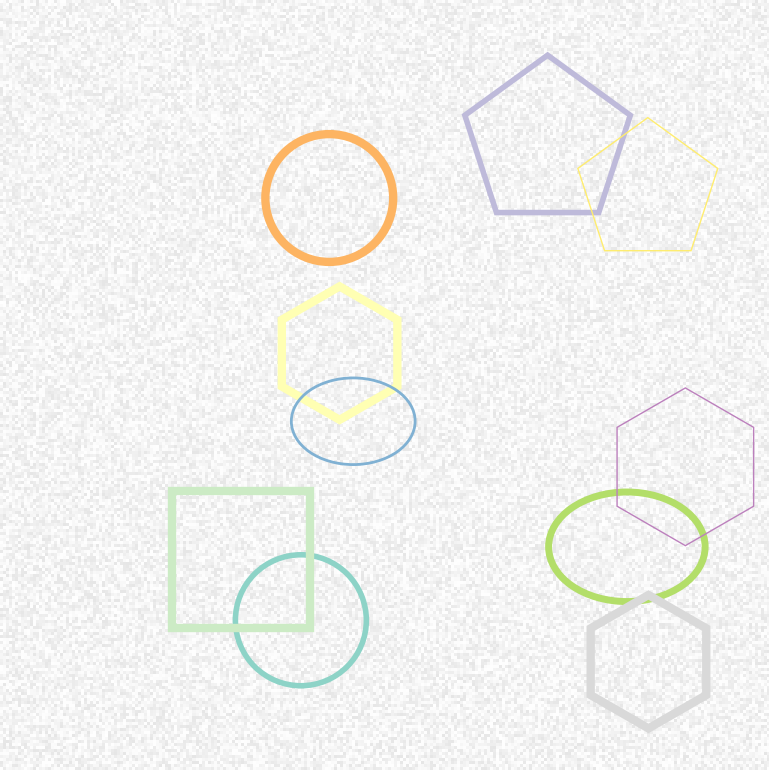[{"shape": "circle", "thickness": 2, "radius": 0.43, "center": [0.391, 0.194]}, {"shape": "hexagon", "thickness": 3, "radius": 0.43, "center": [0.441, 0.541]}, {"shape": "pentagon", "thickness": 2, "radius": 0.56, "center": [0.711, 0.815]}, {"shape": "oval", "thickness": 1, "radius": 0.4, "center": [0.459, 0.453]}, {"shape": "circle", "thickness": 3, "radius": 0.42, "center": [0.428, 0.743]}, {"shape": "oval", "thickness": 2.5, "radius": 0.51, "center": [0.814, 0.29]}, {"shape": "hexagon", "thickness": 3, "radius": 0.43, "center": [0.842, 0.141]}, {"shape": "hexagon", "thickness": 0.5, "radius": 0.51, "center": [0.89, 0.394]}, {"shape": "square", "thickness": 3, "radius": 0.45, "center": [0.313, 0.273]}, {"shape": "pentagon", "thickness": 0.5, "radius": 0.48, "center": [0.841, 0.752]}]